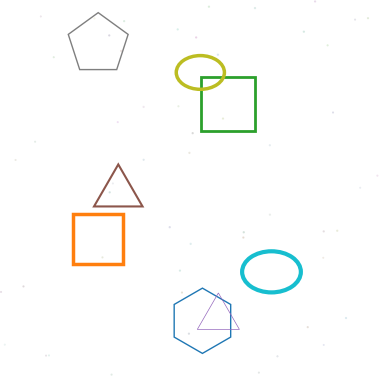[{"shape": "hexagon", "thickness": 1, "radius": 0.42, "center": [0.526, 0.167]}, {"shape": "square", "thickness": 2.5, "radius": 0.33, "center": [0.255, 0.378]}, {"shape": "square", "thickness": 2, "radius": 0.35, "center": [0.592, 0.729]}, {"shape": "triangle", "thickness": 0.5, "radius": 0.32, "center": [0.567, 0.176]}, {"shape": "triangle", "thickness": 1.5, "radius": 0.36, "center": [0.307, 0.5]}, {"shape": "pentagon", "thickness": 1, "radius": 0.41, "center": [0.255, 0.885]}, {"shape": "oval", "thickness": 2.5, "radius": 0.31, "center": [0.52, 0.812]}, {"shape": "oval", "thickness": 3, "radius": 0.38, "center": [0.705, 0.294]}]